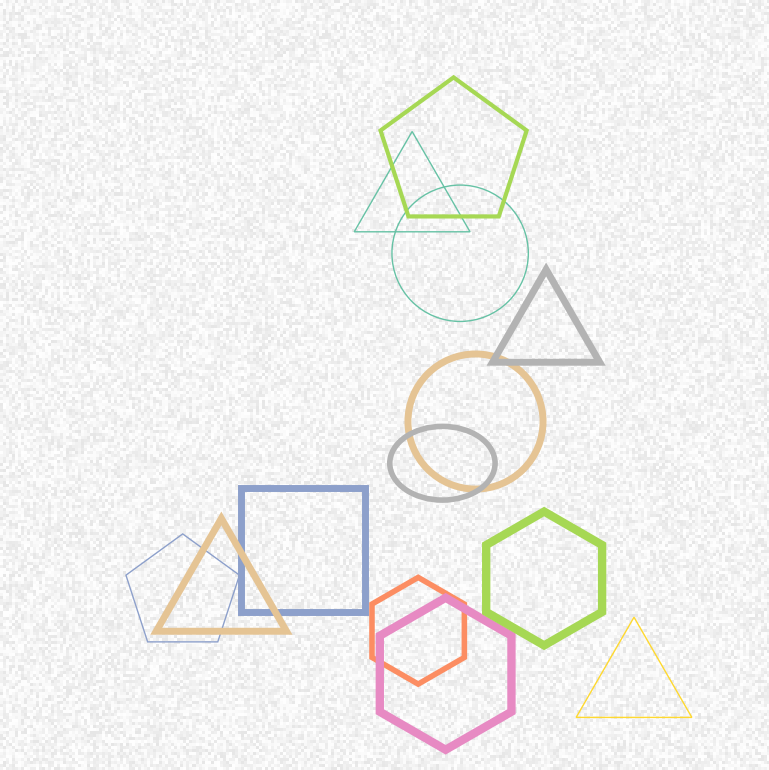[{"shape": "triangle", "thickness": 0.5, "radius": 0.43, "center": [0.535, 0.742]}, {"shape": "circle", "thickness": 0.5, "radius": 0.44, "center": [0.598, 0.671]}, {"shape": "hexagon", "thickness": 2, "radius": 0.35, "center": [0.543, 0.181]}, {"shape": "square", "thickness": 2.5, "radius": 0.4, "center": [0.393, 0.286]}, {"shape": "pentagon", "thickness": 0.5, "radius": 0.39, "center": [0.237, 0.229]}, {"shape": "hexagon", "thickness": 3, "radius": 0.49, "center": [0.579, 0.125]}, {"shape": "pentagon", "thickness": 1.5, "radius": 0.5, "center": [0.589, 0.8]}, {"shape": "hexagon", "thickness": 3, "radius": 0.43, "center": [0.707, 0.249]}, {"shape": "triangle", "thickness": 0.5, "radius": 0.43, "center": [0.823, 0.112]}, {"shape": "triangle", "thickness": 2.5, "radius": 0.49, "center": [0.287, 0.229]}, {"shape": "circle", "thickness": 2.5, "radius": 0.44, "center": [0.618, 0.453]}, {"shape": "triangle", "thickness": 2.5, "radius": 0.4, "center": [0.709, 0.57]}, {"shape": "oval", "thickness": 2, "radius": 0.34, "center": [0.575, 0.398]}]